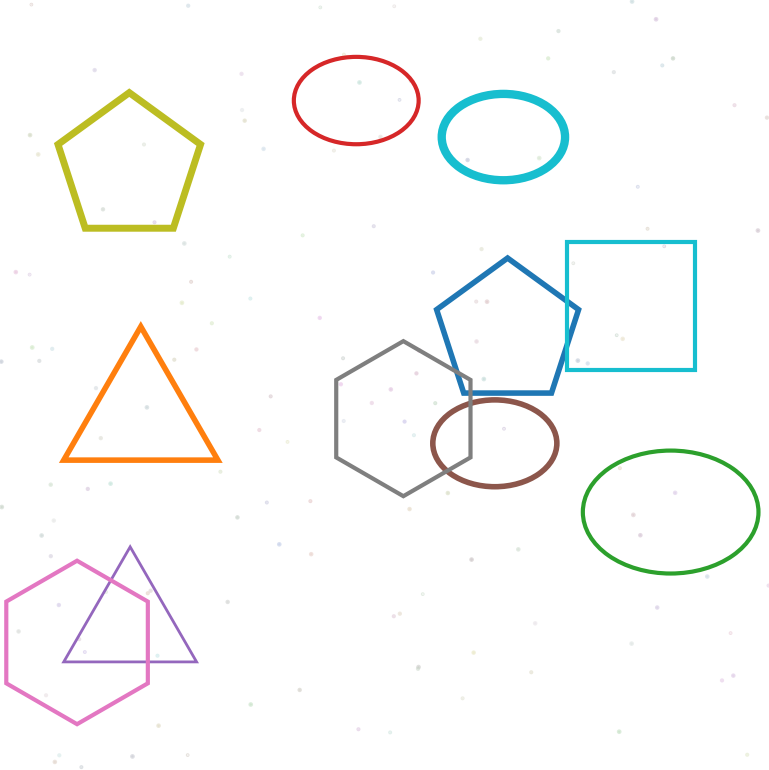[{"shape": "pentagon", "thickness": 2, "radius": 0.48, "center": [0.659, 0.568]}, {"shape": "triangle", "thickness": 2, "radius": 0.58, "center": [0.183, 0.46]}, {"shape": "oval", "thickness": 1.5, "radius": 0.57, "center": [0.871, 0.335]}, {"shape": "oval", "thickness": 1.5, "radius": 0.41, "center": [0.463, 0.869]}, {"shape": "triangle", "thickness": 1, "radius": 0.5, "center": [0.169, 0.19]}, {"shape": "oval", "thickness": 2, "radius": 0.4, "center": [0.643, 0.424]}, {"shape": "hexagon", "thickness": 1.5, "radius": 0.53, "center": [0.1, 0.166]}, {"shape": "hexagon", "thickness": 1.5, "radius": 0.5, "center": [0.524, 0.456]}, {"shape": "pentagon", "thickness": 2.5, "radius": 0.49, "center": [0.168, 0.782]}, {"shape": "oval", "thickness": 3, "radius": 0.4, "center": [0.654, 0.822]}, {"shape": "square", "thickness": 1.5, "radius": 0.42, "center": [0.82, 0.602]}]